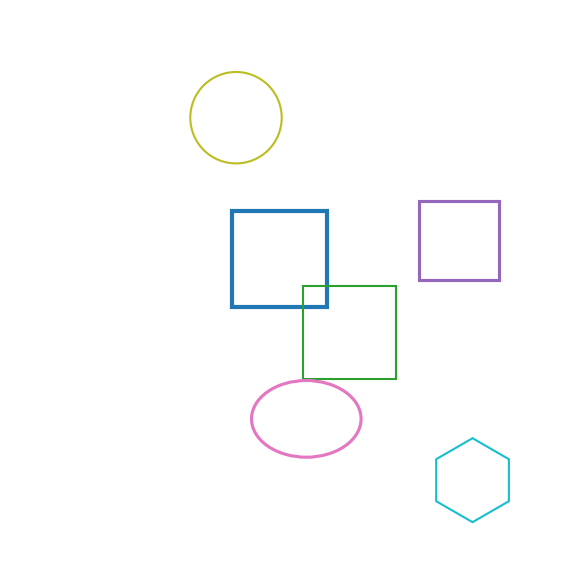[{"shape": "square", "thickness": 2, "radius": 0.41, "center": [0.484, 0.551]}, {"shape": "square", "thickness": 1, "radius": 0.4, "center": [0.605, 0.423]}, {"shape": "square", "thickness": 1.5, "radius": 0.34, "center": [0.795, 0.583]}, {"shape": "oval", "thickness": 1.5, "radius": 0.47, "center": [0.53, 0.274]}, {"shape": "circle", "thickness": 1, "radius": 0.4, "center": [0.409, 0.795]}, {"shape": "hexagon", "thickness": 1, "radius": 0.36, "center": [0.818, 0.168]}]